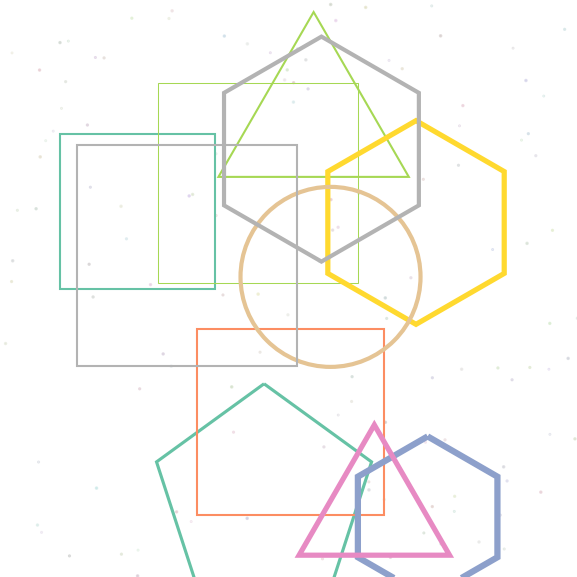[{"shape": "square", "thickness": 1, "radius": 0.67, "center": [0.238, 0.632]}, {"shape": "pentagon", "thickness": 1.5, "radius": 0.98, "center": [0.457, 0.139]}, {"shape": "square", "thickness": 1, "radius": 0.81, "center": [0.503, 0.268]}, {"shape": "hexagon", "thickness": 3, "radius": 0.7, "center": [0.741, 0.104]}, {"shape": "triangle", "thickness": 2.5, "radius": 0.75, "center": [0.648, 0.113]}, {"shape": "square", "thickness": 0.5, "radius": 0.87, "center": [0.447, 0.682]}, {"shape": "triangle", "thickness": 1, "radius": 0.95, "center": [0.543, 0.788]}, {"shape": "hexagon", "thickness": 2.5, "radius": 0.88, "center": [0.72, 0.614]}, {"shape": "circle", "thickness": 2, "radius": 0.78, "center": [0.572, 0.52]}, {"shape": "square", "thickness": 1, "radius": 0.95, "center": [0.324, 0.556]}, {"shape": "hexagon", "thickness": 2, "radius": 0.97, "center": [0.557, 0.741]}]